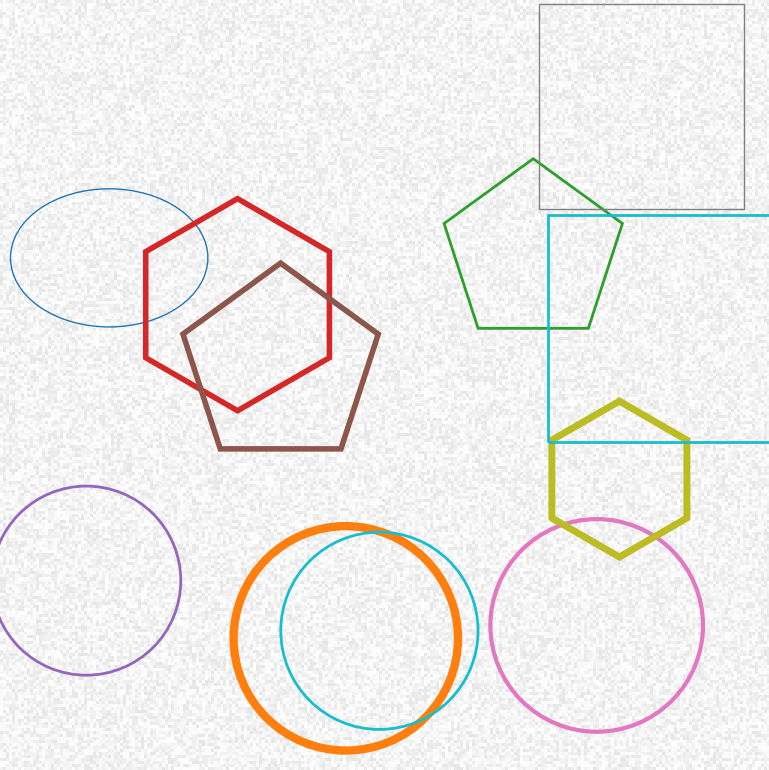[{"shape": "oval", "thickness": 0.5, "radius": 0.64, "center": [0.142, 0.665]}, {"shape": "circle", "thickness": 3, "radius": 0.73, "center": [0.449, 0.171]}, {"shape": "pentagon", "thickness": 1, "radius": 0.61, "center": [0.693, 0.672]}, {"shape": "hexagon", "thickness": 2, "radius": 0.69, "center": [0.309, 0.604]}, {"shape": "circle", "thickness": 1, "radius": 0.61, "center": [0.112, 0.246]}, {"shape": "pentagon", "thickness": 2, "radius": 0.67, "center": [0.364, 0.525]}, {"shape": "circle", "thickness": 1.5, "radius": 0.69, "center": [0.775, 0.188]}, {"shape": "square", "thickness": 0.5, "radius": 0.67, "center": [0.834, 0.862]}, {"shape": "hexagon", "thickness": 2.5, "radius": 0.51, "center": [0.804, 0.378]}, {"shape": "circle", "thickness": 1, "radius": 0.64, "center": [0.493, 0.181]}, {"shape": "square", "thickness": 1, "radius": 0.74, "center": [0.859, 0.574]}]